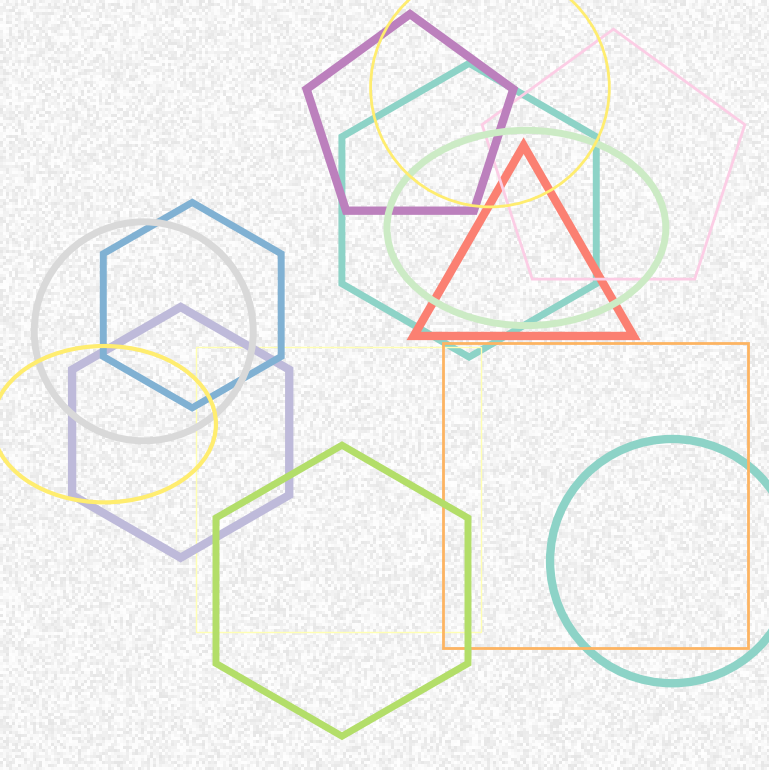[{"shape": "circle", "thickness": 3, "radius": 0.79, "center": [0.873, 0.271]}, {"shape": "hexagon", "thickness": 2.5, "radius": 0.95, "center": [0.609, 0.727]}, {"shape": "square", "thickness": 0.5, "radius": 0.92, "center": [0.44, 0.364]}, {"shape": "hexagon", "thickness": 3, "radius": 0.81, "center": [0.235, 0.439]}, {"shape": "triangle", "thickness": 3, "radius": 0.82, "center": [0.68, 0.646]}, {"shape": "hexagon", "thickness": 2.5, "radius": 0.67, "center": [0.25, 0.604]}, {"shape": "square", "thickness": 1, "radius": 0.99, "center": [0.774, 0.357]}, {"shape": "hexagon", "thickness": 2.5, "radius": 0.94, "center": [0.444, 0.233]}, {"shape": "pentagon", "thickness": 1, "radius": 0.9, "center": [0.797, 0.783]}, {"shape": "circle", "thickness": 2.5, "radius": 0.71, "center": [0.187, 0.57]}, {"shape": "pentagon", "thickness": 3, "radius": 0.71, "center": [0.532, 0.841]}, {"shape": "oval", "thickness": 2.5, "radius": 0.91, "center": [0.684, 0.704]}, {"shape": "circle", "thickness": 1, "radius": 0.78, "center": [0.636, 0.886]}, {"shape": "oval", "thickness": 1.5, "radius": 0.73, "center": [0.135, 0.449]}]